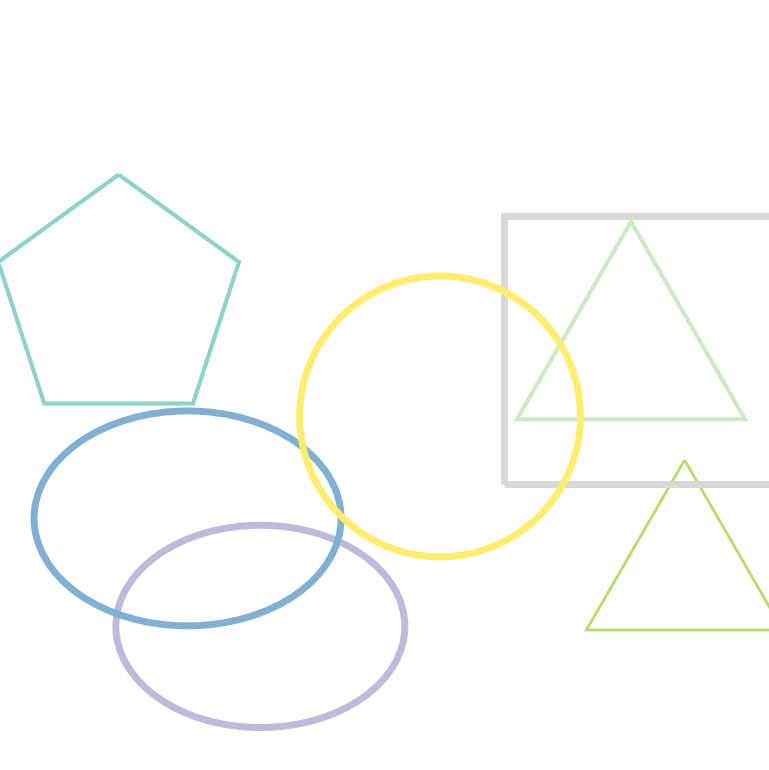[{"shape": "pentagon", "thickness": 1.5, "radius": 0.82, "center": [0.154, 0.609]}, {"shape": "oval", "thickness": 2.5, "radius": 0.94, "center": [0.338, 0.187]}, {"shape": "oval", "thickness": 2.5, "radius": 1.0, "center": [0.244, 0.327]}, {"shape": "triangle", "thickness": 1, "radius": 0.74, "center": [0.889, 0.255]}, {"shape": "square", "thickness": 2.5, "radius": 0.87, "center": [0.828, 0.546]}, {"shape": "triangle", "thickness": 1.5, "radius": 0.86, "center": [0.819, 0.541]}, {"shape": "circle", "thickness": 2.5, "radius": 0.91, "center": [0.571, 0.459]}]